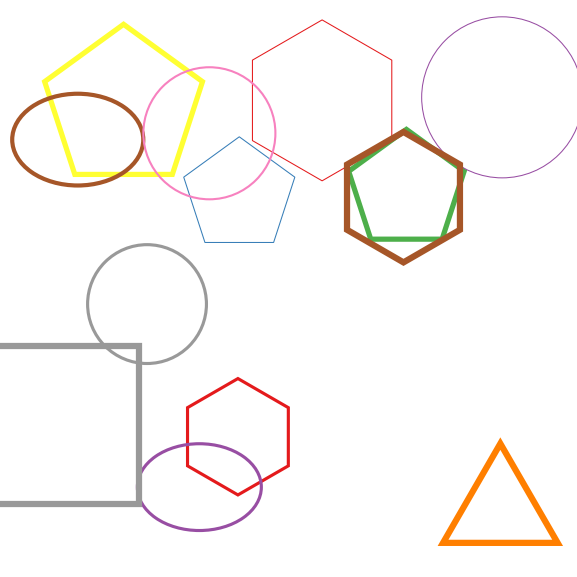[{"shape": "hexagon", "thickness": 0.5, "radius": 0.7, "center": [0.558, 0.825]}, {"shape": "hexagon", "thickness": 1.5, "radius": 0.5, "center": [0.412, 0.243]}, {"shape": "pentagon", "thickness": 0.5, "radius": 0.51, "center": [0.414, 0.661]}, {"shape": "pentagon", "thickness": 2.5, "radius": 0.53, "center": [0.704, 0.67]}, {"shape": "circle", "thickness": 0.5, "radius": 0.7, "center": [0.87, 0.831]}, {"shape": "oval", "thickness": 1.5, "radius": 0.54, "center": [0.345, 0.156]}, {"shape": "triangle", "thickness": 3, "radius": 0.57, "center": [0.866, 0.116]}, {"shape": "pentagon", "thickness": 2.5, "radius": 0.72, "center": [0.214, 0.813]}, {"shape": "oval", "thickness": 2, "radius": 0.57, "center": [0.135, 0.757]}, {"shape": "hexagon", "thickness": 3, "radius": 0.56, "center": [0.699, 0.658]}, {"shape": "circle", "thickness": 1, "radius": 0.57, "center": [0.363, 0.768]}, {"shape": "circle", "thickness": 1.5, "radius": 0.51, "center": [0.255, 0.473]}, {"shape": "square", "thickness": 3, "radius": 0.68, "center": [0.104, 0.264]}]